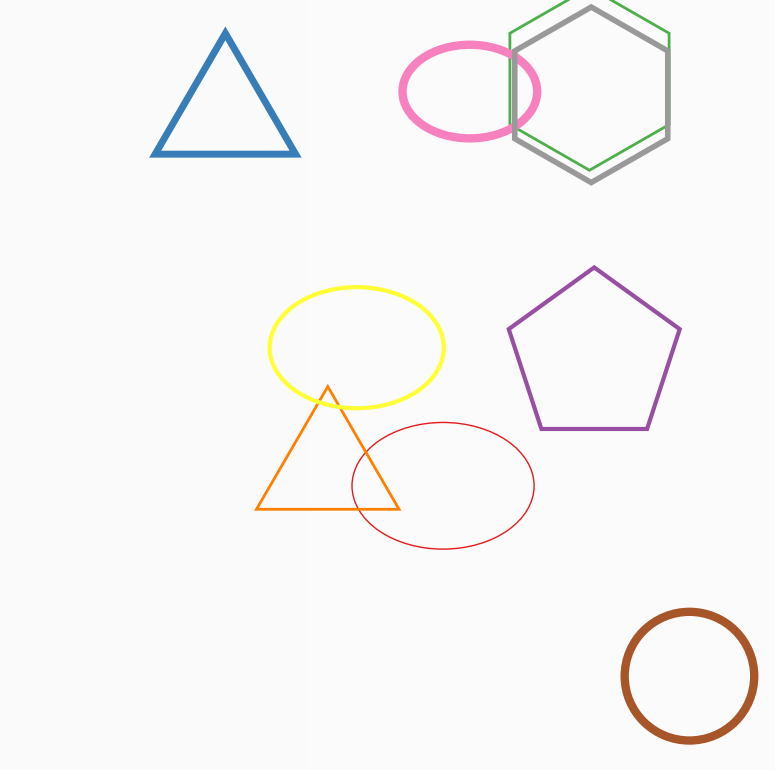[{"shape": "oval", "thickness": 0.5, "radius": 0.59, "center": [0.572, 0.369]}, {"shape": "triangle", "thickness": 2.5, "radius": 0.52, "center": [0.291, 0.852]}, {"shape": "hexagon", "thickness": 1, "radius": 0.59, "center": [0.761, 0.898]}, {"shape": "pentagon", "thickness": 1.5, "radius": 0.58, "center": [0.767, 0.537]}, {"shape": "triangle", "thickness": 1, "radius": 0.53, "center": [0.423, 0.392]}, {"shape": "oval", "thickness": 1.5, "radius": 0.56, "center": [0.46, 0.548]}, {"shape": "circle", "thickness": 3, "radius": 0.42, "center": [0.89, 0.122]}, {"shape": "oval", "thickness": 3, "radius": 0.43, "center": [0.606, 0.881]}, {"shape": "hexagon", "thickness": 2, "radius": 0.57, "center": [0.763, 0.877]}]